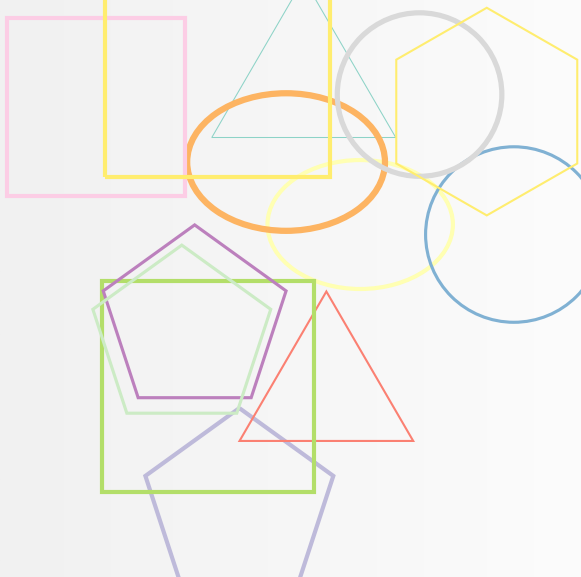[{"shape": "triangle", "thickness": 0.5, "radius": 0.91, "center": [0.523, 0.852]}, {"shape": "oval", "thickness": 2, "radius": 0.8, "center": [0.62, 0.61]}, {"shape": "pentagon", "thickness": 2, "radius": 0.85, "center": [0.412, 0.123]}, {"shape": "triangle", "thickness": 1, "radius": 0.86, "center": [0.561, 0.322]}, {"shape": "circle", "thickness": 1.5, "radius": 0.76, "center": [0.884, 0.593]}, {"shape": "oval", "thickness": 3, "radius": 0.85, "center": [0.492, 0.719]}, {"shape": "square", "thickness": 2, "radius": 0.91, "center": [0.358, 0.33]}, {"shape": "square", "thickness": 2, "radius": 0.77, "center": [0.166, 0.814]}, {"shape": "circle", "thickness": 2.5, "radius": 0.71, "center": [0.722, 0.835]}, {"shape": "pentagon", "thickness": 1.5, "radius": 0.83, "center": [0.335, 0.444]}, {"shape": "pentagon", "thickness": 1.5, "radius": 0.8, "center": [0.313, 0.414]}, {"shape": "hexagon", "thickness": 1, "radius": 0.9, "center": [0.837, 0.806]}, {"shape": "square", "thickness": 2, "radius": 0.97, "center": [0.373, 0.886]}]